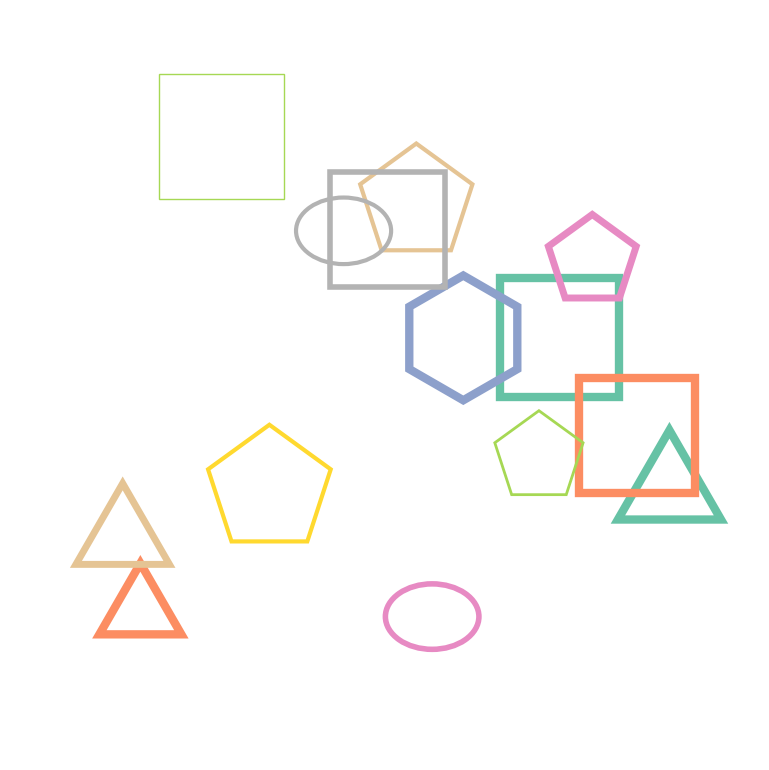[{"shape": "triangle", "thickness": 3, "radius": 0.39, "center": [0.869, 0.364]}, {"shape": "square", "thickness": 3, "radius": 0.39, "center": [0.726, 0.562]}, {"shape": "square", "thickness": 3, "radius": 0.38, "center": [0.828, 0.434]}, {"shape": "triangle", "thickness": 3, "radius": 0.31, "center": [0.182, 0.207]}, {"shape": "hexagon", "thickness": 3, "radius": 0.4, "center": [0.602, 0.561]}, {"shape": "oval", "thickness": 2, "radius": 0.3, "center": [0.561, 0.199]}, {"shape": "pentagon", "thickness": 2.5, "radius": 0.3, "center": [0.769, 0.662]}, {"shape": "pentagon", "thickness": 1, "radius": 0.3, "center": [0.7, 0.406]}, {"shape": "square", "thickness": 0.5, "radius": 0.4, "center": [0.288, 0.823]}, {"shape": "pentagon", "thickness": 1.5, "radius": 0.42, "center": [0.35, 0.365]}, {"shape": "pentagon", "thickness": 1.5, "radius": 0.38, "center": [0.541, 0.737]}, {"shape": "triangle", "thickness": 2.5, "radius": 0.35, "center": [0.159, 0.302]}, {"shape": "square", "thickness": 2, "radius": 0.37, "center": [0.504, 0.702]}, {"shape": "oval", "thickness": 1.5, "radius": 0.31, "center": [0.446, 0.7]}]